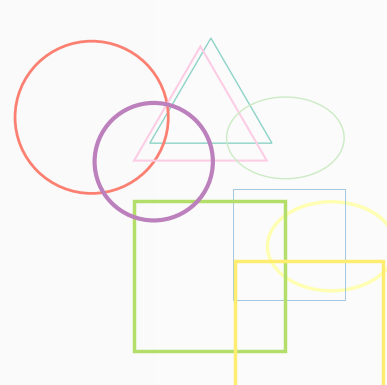[{"shape": "triangle", "thickness": 1, "radius": 0.91, "center": [0.544, 0.719]}, {"shape": "oval", "thickness": 2.5, "radius": 0.83, "center": [0.855, 0.36]}, {"shape": "circle", "thickness": 2, "radius": 0.99, "center": [0.237, 0.695]}, {"shape": "square", "thickness": 0.5, "radius": 0.73, "center": [0.746, 0.365]}, {"shape": "square", "thickness": 2.5, "radius": 0.98, "center": [0.541, 0.283]}, {"shape": "triangle", "thickness": 1.5, "radius": 0.99, "center": [0.517, 0.682]}, {"shape": "circle", "thickness": 3, "radius": 0.76, "center": [0.397, 0.58]}, {"shape": "oval", "thickness": 1, "radius": 0.76, "center": [0.736, 0.642]}, {"shape": "square", "thickness": 2.5, "radius": 0.96, "center": [0.798, 0.131]}]